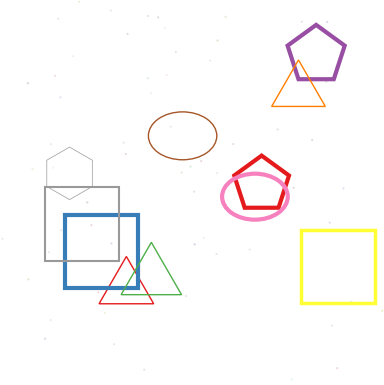[{"shape": "triangle", "thickness": 1, "radius": 0.41, "center": [0.328, 0.252]}, {"shape": "pentagon", "thickness": 3, "radius": 0.37, "center": [0.68, 0.521]}, {"shape": "square", "thickness": 3, "radius": 0.47, "center": [0.264, 0.346]}, {"shape": "triangle", "thickness": 1, "radius": 0.45, "center": [0.393, 0.28]}, {"shape": "pentagon", "thickness": 3, "radius": 0.39, "center": [0.821, 0.857]}, {"shape": "triangle", "thickness": 1, "radius": 0.4, "center": [0.775, 0.764]}, {"shape": "square", "thickness": 2.5, "radius": 0.48, "center": [0.878, 0.307]}, {"shape": "oval", "thickness": 1, "radius": 0.44, "center": [0.474, 0.647]}, {"shape": "oval", "thickness": 3, "radius": 0.43, "center": [0.662, 0.489]}, {"shape": "square", "thickness": 1.5, "radius": 0.48, "center": [0.212, 0.418]}, {"shape": "hexagon", "thickness": 0.5, "radius": 0.34, "center": [0.181, 0.55]}]